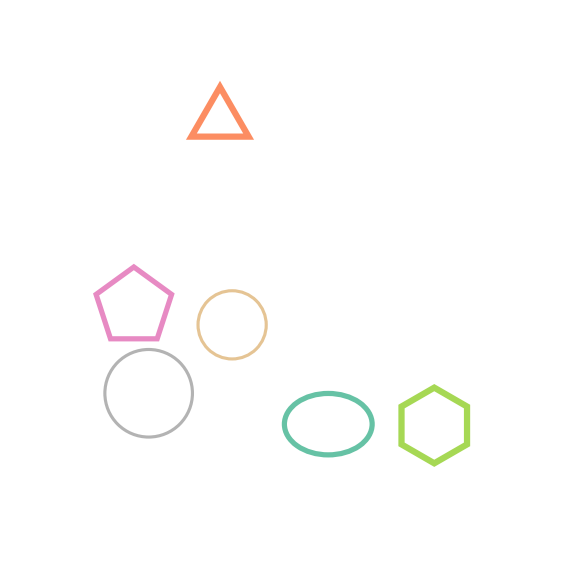[{"shape": "oval", "thickness": 2.5, "radius": 0.38, "center": [0.568, 0.265]}, {"shape": "triangle", "thickness": 3, "radius": 0.29, "center": [0.381, 0.791]}, {"shape": "pentagon", "thickness": 2.5, "radius": 0.34, "center": [0.232, 0.468]}, {"shape": "hexagon", "thickness": 3, "radius": 0.33, "center": [0.752, 0.262]}, {"shape": "circle", "thickness": 1.5, "radius": 0.3, "center": [0.402, 0.437]}, {"shape": "circle", "thickness": 1.5, "radius": 0.38, "center": [0.257, 0.318]}]